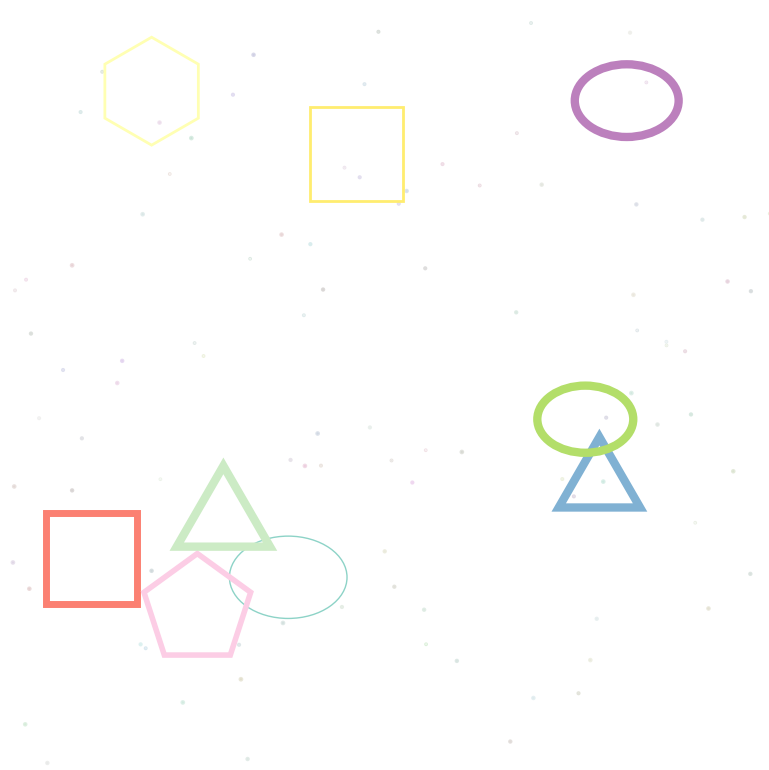[{"shape": "oval", "thickness": 0.5, "radius": 0.38, "center": [0.374, 0.25]}, {"shape": "hexagon", "thickness": 1, "radius": 0.35, "center": [0.197, 0.882]}, {"shape": "square", "thickness": 2.5, "radius": 0.3, "center": [0.119, 0.274]}, {"shape": "triangle", "thickness": 3, "radius": 0.3, "center": [0.778, 0.371]}, {"shape": "oval", "thickness": 3, "radius": 0.31, "center": [0.76, 0.456]}, {"shape": "pentagon", "thickness": 2, "radius": 0.36, "center": [0.256, 0.208]}, {"shape": "oval", "thickness": 3, "radius": 0.34, "center": [0.814, 0.869]}, {"shape": "triangle", "thickness": 3, "radius": 0.35, "center": [0.29, 0.325]}, {"shape": "square", "thickness": 1, "radius": 0.3, "center": [0.463, 0.8]}]